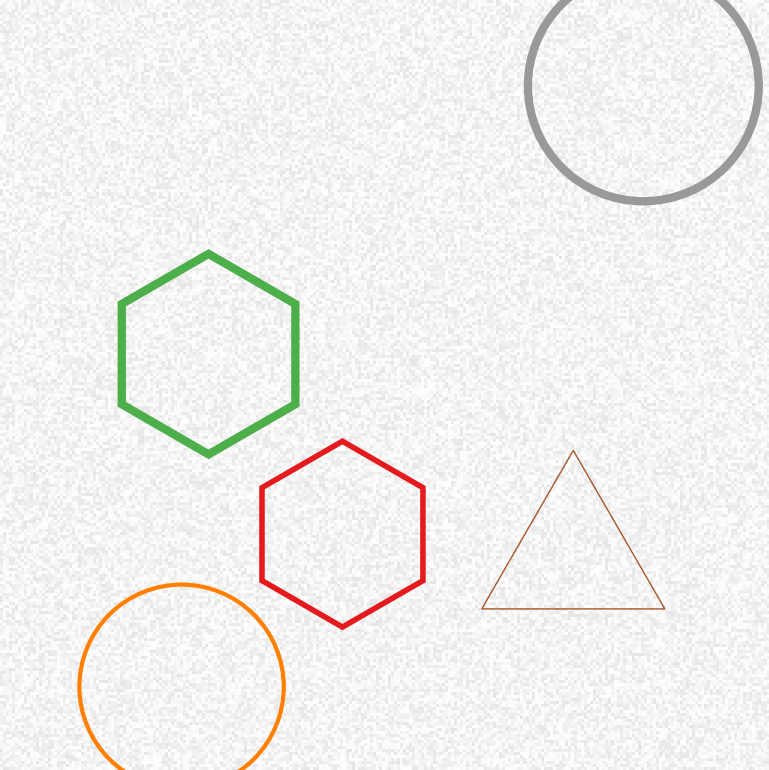[{"shape": "hexagon", "thickness": 2, "radius": 0.6, "center": [0.445, 0.306]}, {"shape": "hexagon", "thickness": 3, "radius": 0.65, "center": [0.271, 0.54]}, {"shape": "circle", "thickness": 1.5, "radius": 0.66, "center": [0.236, 0.108]}, {"shape": "triangle", "thickness": 0.5, "radius": 0.69, "center": [0.745, 0.278]}, {"shape": "circle", "thickness": 3, "radius": 0.75, "center": [0.835, 0.888]}]